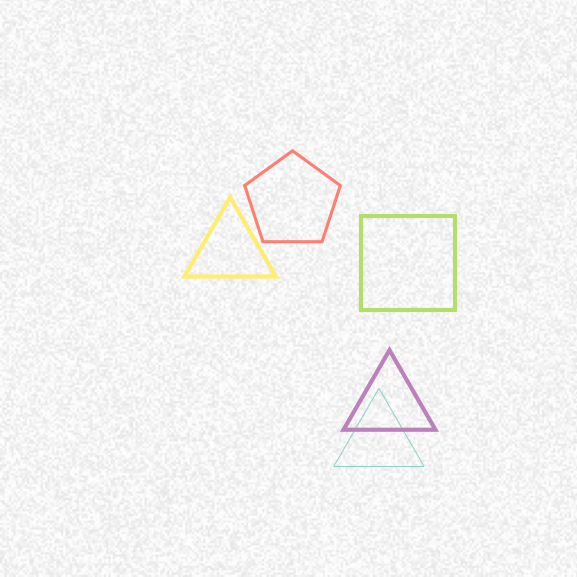[{"shape": "triangle", "thickness": 0.5, "radius": 0.45, "center": [0.656, 0.237]}, {"shape": "pentagon", "thickness": 1.5, "radius": 0.44, "center": [0.507, 0.651]}, {"shape": "square", "thickness": 2, "radius": 0.41, "center": [0.706, 0.544]}, {"shape": "triangle", "thickness": 2, "radius": 0.46, "center": [0.674, 0.301]}, {"shape": "triangle", "thickness": 2, "radius": 0.46, "center": [0.398, 0.566]}]